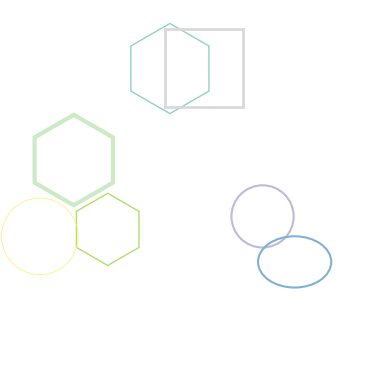[{"shape": "hexagon", "thickness": 1, "radius": 0.59, "center": [0.441, 0.822]}, {"shape": "circle", "thickness": 1.5, "radius": 0.4, "center": [0.682, 0.438]}, {"shape": "oval", "thickness": 1.5, "radius": 0.48, "center": [0.765, 0.32]}, {"shape": "hexagon", "thickness": 1, "radius": 0.47, "center": [0.28, 0.404]}, {"shape": "square", "thickness": 2, "radius": 0.51, "center": [0.531, 0.823]}, {"shape": "hexagon", "thickness": 3, "radius": 0.59, "center": [0.192, 0.584]}, {"shape": "circle", "thickness": 0.5, "radius": 0.5, "center": [0.104, 0.386]}]